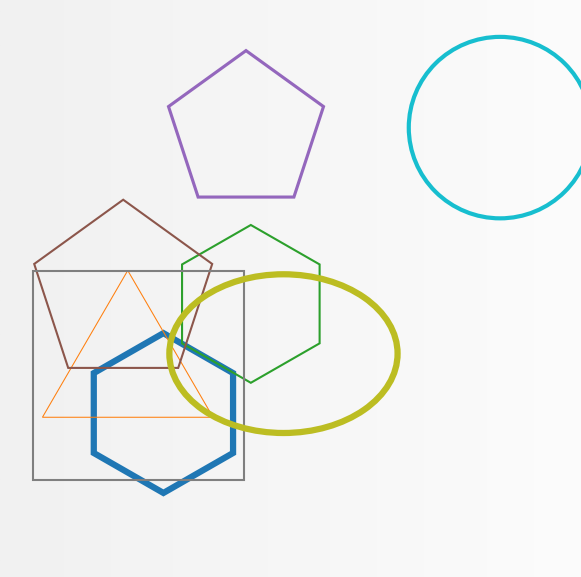[{"shape": "hexagon", "thickness": 3, "radius": 0.69, "center": [0.281, 0.284]}, {"shape": "triangle", "thickness": 0.5, "radius": 0.85, "center": [0.22, 0.361]}, {"shape": "hexagon", "thickness": 1, "radius": 0.68, "center": [0.432, 0.473]}, {"shape": "pentagon", "thickness": 1.5, "radius": 0.7, "center": [0.423, 0.771]}, {"shape": "pentagon", "thickness": 1, "radius": 0.8, "center": [0.212, 0.492]}, {"shape": "square", "thickness": 1, "radius": 0.91, "center": [0.238, 0.349]}, {"shape": "oval", "thickness": 3, "radius": 0.98, "center": [0.488, 0.387]}, {"shape": "circle", "thickness": 2, "radius": 0.79, "center": [0.86, 0.778]}]